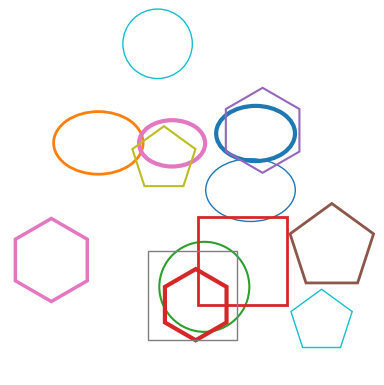[{"shape": "oval", "thickness": 1, "radius": 0.58, "center": [0.651, 0.506]}, {"shape": "oval", "thickness": 3, "radius": 0.51, "center": [0.664, 0.653]}, {"shape": "oval", "thickness": 2, "radius": 0.58, "center": [0.255, 0.629]}, {"shape": "circle", "thickness": 1.5, "radius": 0.58, "center": [0.531, 0.255]}, {"shape": "hexagon", "thickness": 3, "radius": 0.46, "center": [0.508, 0.209]}, {"shape": "square", "thickness": 2, "radius": 0.57, "center": [0.63, 0.322]}, {"shape": "hexagon", "thickness": 1.5, "radius": 0.55, "center": [0.682, 0.662]}, {"shape": "pentagon", "thickness": 2, "radius": 0.57, "center": [0.862, 0.357]}, {"shape": "oval", "thickness": 3, "radius": 0.43, "center": [0.447, 0.628]}, {"shape": "hexagon", "thickness": 2.5, "radius": 0.54, "center": [0.133, 0.325]}, {"shape": "square", "thickness": 1, "radius": 0.57, "center": [0.5, 0.233]}, {"shape": "pentagon", "thickness": 1.5, "radius": 0.43, "center": [0.426, 0.586]}, {"shape": "circle", "thickness": 1, "radius": 0.45, "center": [0.409, 0.886]}, {"shape": "pentagon", "thickness": 1, "radius": 0.42, "center": [0.835, 0.165]}]